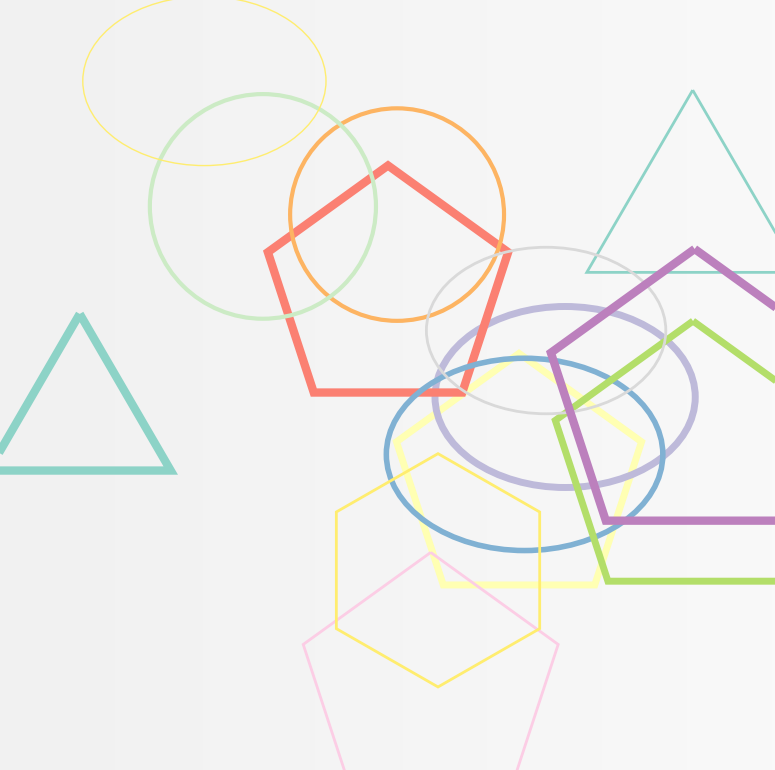[{"shape": "triangle", "thickness": 3, "radius": 0.68, "center": [0.103, 0.457]}, {"shape": "triangle", "thickness": 1, "radius": 0.79, "center": [0.894, 0.725]}, {"shape": "pentagon", "thickness": 2.5, "radius": 0.83, "center": [0.67, 0.375]}, {"shape": "oval", "thickness": 2.5, "radius": 0.84, "center": [0.729, 0.484]}, {"shape": "pentagon", "thickness": 3, "radius": 0.81, "center": [0.501, 0.622]}, {"shape": "oval", "thickness": 2, "radius": 0.89, "center": [0.677, 0.41]}, {"shape": "circle", "thickness": 1.5, "radius": 0.69, "center": [0.512, 0.721]}, {"shape": "pentagon", "thickness": 2.5, "radius": 0.93, "center": [0.894, 0.396]}, {"shape": "pentagon", "thickness": 1, "radius": 0.86, "center": [0.556, 0.11]}, {"shape": "oval", "thickness": 1, "radius": 0.77, "center": [0.705, 0.571]}, {"shape": "pentagon", "thickness": 3, "radius": 0.98, "center": [0.896, 0.482]}, {"shape": "circle", "thickness": 1.5, "radius": 0.73, "center": [0.339, 0.732]}, {"shape": "oval", "thickness": 0.5, "radius": 0.78, "center": [0.264, 0.895]}, {"shape": "hexagon", "thickness": 1, "radius": 0.76, "center": [0.565, 0.259]}]